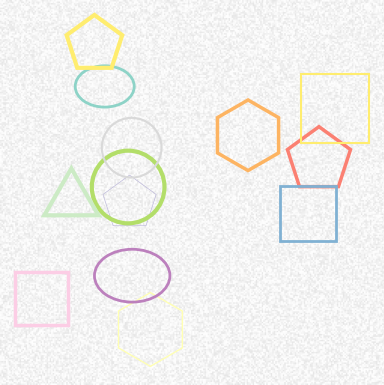[{"shape": "oval", "thickness": 2, "radius": 0.38, "center": [0.272, 0.775]}, {"shape": "hexagon", "thickness": 1, "radius": 0.48, "center": [0.391, 0.144]}, {"shape": "pentagon", "thickness": 0.5, "radius": 0.36, "center": [0.337, 0.472]}, {"shape": "pentagon", "thickness": 2.5, "radius": 0.43, "center": [0.828, 0.585]}, {"shape": "square", "thickness": 2, "radius": 0.36, "center": [0.8, 0.446]}, {"shape": "hexagon", "thickness": 2.5, "radius": 0.46, "center": [0.644, 0.649]}, {"shape": "circle", "thickness": 3, "radius": 0.47, "center": [0.333, 0.514]}, {"shape": "square", "thickness": 2.5, "radius": 0.34, "center": [0.107, 0.225]}, {"shape": "circle", "thickness": 1.5, "radius": 0.39, "center": [0.342, 0.616]}, {"shape": "oval", "thickness": 2, "radius": 0.49, "center": [0.343, 0.284]}, {"shape": "triangle", "thickness": 3, "radius": 0.41, "center": [0.185, 0.481]}, {"shape": "pentagon", "thickness": 3, "radius": 0.38, "center": [0.245, 0.885]}, {"shape": "square", "thickness": 1.5, "radius": 0.45, "center": [0.87, 0.718]}]